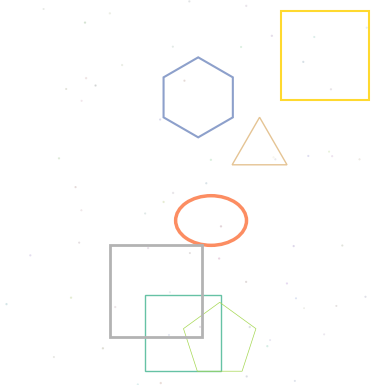[{"shape": "square", "thickness": 1, "radius": 0.49, "center": [0.476, 0.136]}, {"shape": "oval", "thickness": 2.5, "radius": 0.46, "center": [0.548, 0.427]}, {"shape": "hexagon", "thickness": 1.5, "radius": 0.52, "center": [0.515, 0.747]}, {"shape": "pentagon", "thickness": 0.5, "radius": 0.49, "center": [0.571, 0.116]}, {"shape": "square", "thickness": 1.5, "radius": 0.57, "center": [0.844, 0.855]}, {"shape": "triangle", "thickness": 1, "radius": 0.41, "center": [0.674, 0.613]}, {"shape": "square", "thickness": 2, "radius": 0.6, "center": [0.405, 0.245]}]